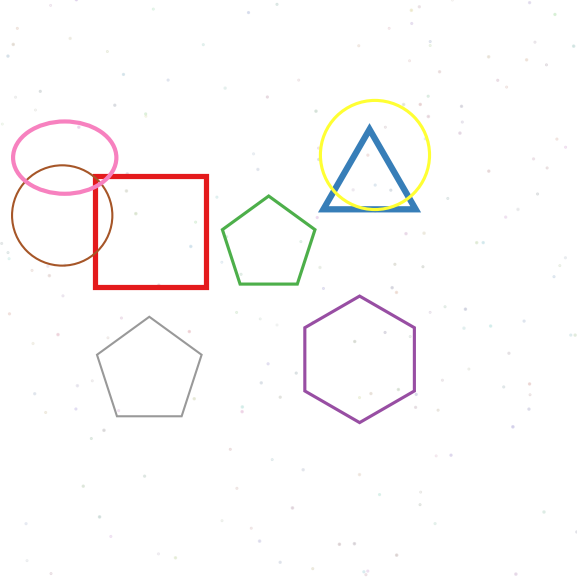[{"shape": "square", "thickness": 2.5, "radius": 0.48, "center": [0.261, 0.598]}, {"shape": "triangle", "thickness": 3, "radius": 0.46, "center": [0.64, 0.683]}, {"shape": "pentagon", "thickness": 1.5, "radius": 0.42, "center": [0.465, 0.575]}, {"shape": "hexagon", "thickness": 1.5, "radius": 0.55, "center": [0.623, 0.377]}, {"shape": "circle", "thickness": 1.5, "radius": 0.47, "center": [0.649, 0.731]}, {"shape": "circle", "thickness": 1, "radius": 0.43, "center": [0.108, 0.626]}, {"shape": "oval", "thickness": 2, "radius": 0.45, "center": [0.112, 0.726]}, {"shape": "pentagon", "thickness": 1, "radius": 0.48, "center": [0.259, 0.355]}]